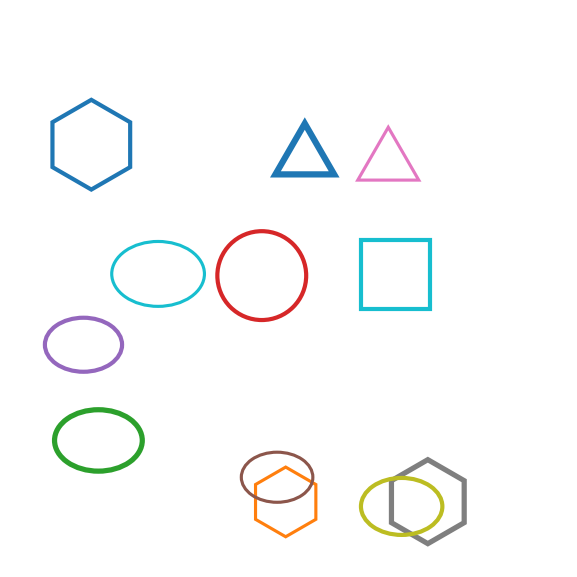[{"shape": "triangle", "thickness": 3, "radius": 0.29, "center": [0.528, 0.727]}, {"shape": "hexagon", "thickness": 2, "radius": 0.39, "center": [0.158, 0.749]}, {"shape": "hexagon", "thickness": 1.5, "radius": 0.3, "center": [0.495, 0.13]}, {"shape": "oval", "thickness": 2.5, "radius": 0.38, "center": [0.17, 0.236]}, {"shape": "circle", "thickness": 2, "radius": 0.38, "center": [0.453, 0.522]}, {"shape": "oval", "thickness": 2, "radius": 0.33, "center": [0.145, 0.402]}, {"shape": "oval", "thickness": 1.5, "radius": 0.31, "center": [0.48, 0.173]}, {"shape": "triangle", "thickness": 1.5, "radius": 0.3, "center": [0.672, 0.718]}, {"shape": "hexagon", "thickness": 2.5, "radius": 0.36, "center": [0.741, 0.13]}, {"shape": "oval", "thickness": 2, "radius": 0.35, "center": [0.696, 0.122]}, {"shape": "square", "thickness": 2, "radius": 0.3, "center": [0.685, 0.524]}, {"shape": "oval", "thickness": 1.5, "radius": 0.4, "center": [0.274, 0.525]}]